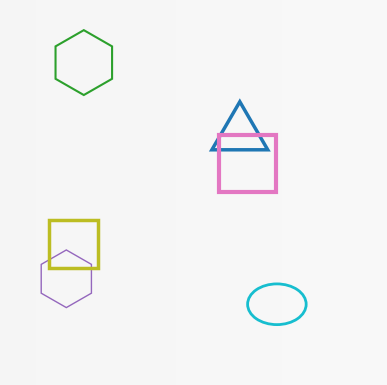[{"shape": "triangle", "thickness": 2.5, "radius": 0.42, "center": [0.619, 0.653]}, {"shape": "hexagon", "thickness": 1.5, "radius": 0.42, "center": [0.216, 0.837]}, {"shape": "hexagon", "thickness": 1, "radius": 0.37, "center": [0.171, 0.276]}, {"shape": "square", "thickness": 3, "radius": 0.37, "center": [0.638, 0.575]}, {"shape": "square", "thickness": 2.5, "radius": 0.31, "center": [0.19, 0.366]}, {"shape": "oval", "thickness": 2, "radius": 0.38, "center": [0.715, 0.21]}]